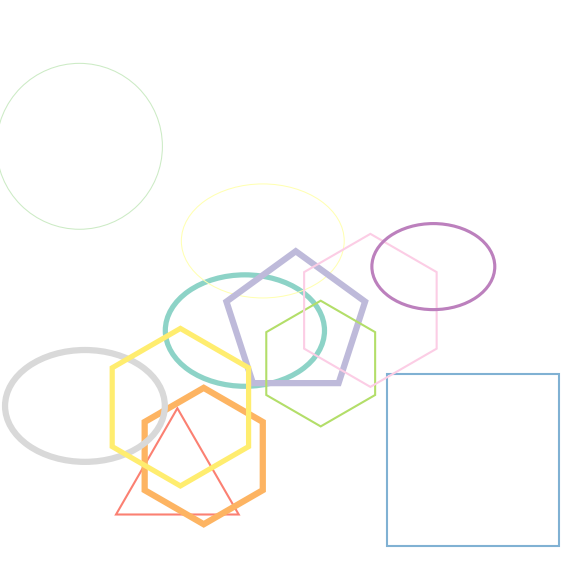[{"shape": "oval", "thickness": 2.5, "radius": 0.69, "center": [0.424, 0.427]}, {"shape": "oval", "thickness": 0.5, "radius": 0.71, "center": [0.455, 0.582]}, {"shape": "pentagon", "thickness": 3, "radius": 0.63, "center": [0.512, 0.438]}, {"shape": "triangle", "thickness": 1, "radius": 0.61, "center": [0.307, 0.17]}, {"shape": "square", "thickness": 1, "radius": 0.75, "center": [0.819, 0.202]}, {"shape": "hexagon", "thickness": 3, "radius": 0.59, "center": [0.353, 0.209]}, {"shape": "hexagon", "thickness": 1, "radius": 0.54, "center": [0.555, 0.37]}, {"shape": "hexagon", "thickness": 1, "radius": 0.66, "center": [0.641, 0.462]}, {"shape": "oval", "thickness": 3, "radius": 0.69, "center": [0.147, 0.296]}, {"shape": "oval", "thickness": 1.5, "radius": 0.53, "center": [0.75, 0.537]}, {"shape": "circle", "thickness": 0.5, "radius": 0.72, "center": [0.138, 0.746]}, {"shape": "hexagon", "thickness": 2.5, "radius": 0.68, "center": [0.312, 0.294]}]